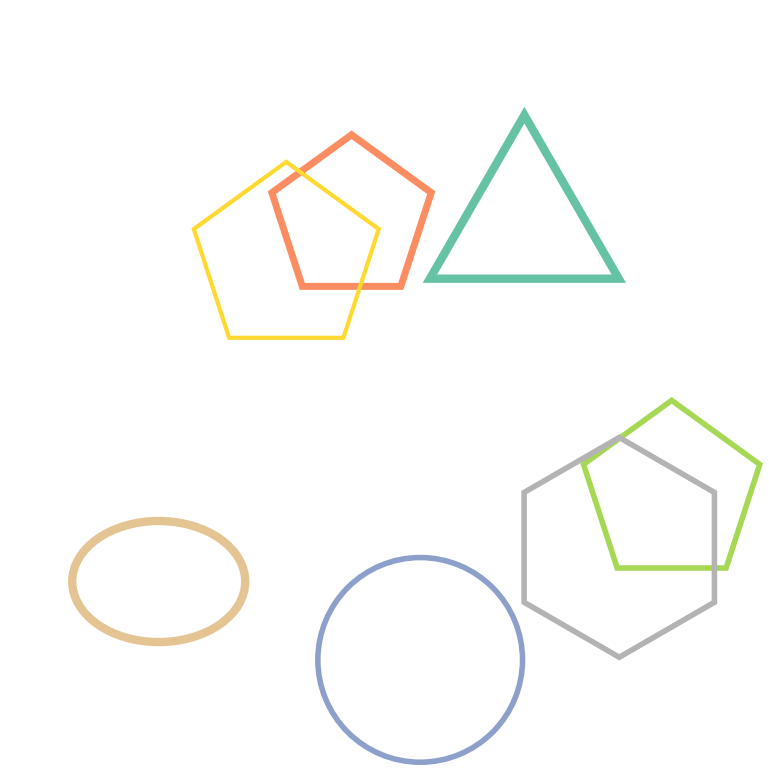[{"shape": "triangle", "thickness": 3, "radius": 0.71, "center": [0.681, 0.709]}, {"shape": "pentagon", "thickness": 2.5, "radius": 0.54, "center": [0.457, 0.716]}, {"shape": "circle", "thickness": 2, "radius": 0.66, "center": [0.546, 0.143]}, {"shape": "pentagon", "thickness": 2, "radius": 0.6, "center": [0.872, 0.36]}, {"shape": "pentagon", "thickness": 1.5, "radius": 0.63, "center": [0.372, 0.663]}, {"shape": "oval", "thickness": 3, "radius": 0.56, "center": [0.206, 0.245]}, {"shape": "hexagon", "thickness": 2, "radius": 0.71, "center": [0.804, 0.289]}]